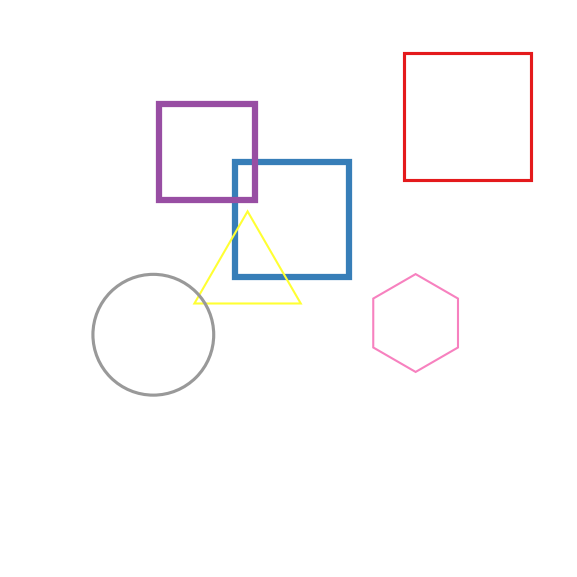[{"shape": "square", "thickness": 1.5, "radius": 0.55, "center": [0.809, 0.797]}, {"shape": "square", "thickness": 3, "radius": 0.5, "center": [0.506, 0.619]}, {"shape": "square", "thickness": 3, "radius": 0.42, "center": [0.358, 0.736]}, {"shape": "triangle", "thickness": 1, "radius": 0.53, "center": [0.429, 0.527]}, {"shape": "hexagon", "thickness": 1, "radius": 0.42, "center": [0.72, 0.44]}, {"shape": "circle", "thickness": 1.5, "radius": 0.52, "center": [0.265, 0.419]}]